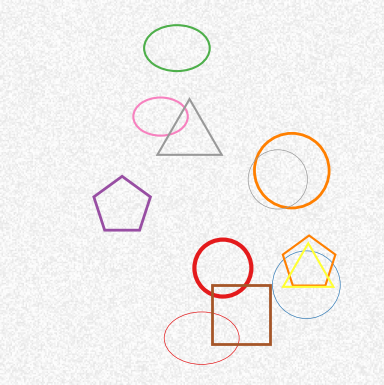[{"shape": "oval", "thickness": 0.5, "radius": 0.49, "center": [0.524, 0.122]}, {"shape": "circle", "thickness": 3, "radius": 0.37, "center": [0.579, 0.304]}, {"shape": "circle", "thickness": 0.5, "radius": 0.44, "center": [0.796, 0.26]}, {"shape": "oval", "thickness": 1.5, "radius": 0.43, "center": [0.46, 0.875]}, {"shape": "pentagon", "thickness": 2, "radius": 0.39, "center": [0.317, 0.465]}, {"shape": "pentagon", "thickness": 1.5, "radius": 0.36, "center": [0.803, 0.316]}, {"shape": "circle", "thickness": 2, "radius": 0.48, "center": [0.758, 0.557]}, {"shape": "triangle", "thickness": 1.5, "radius": 0.38, "center": [0.801, 0.293]}, {"shape": "square", "thickness": 2, "radius": 0.38, "center": [0.626, 0.183]}, {"shape": "oval", "thickness": 1.5, "radius": 0.35, "center": [0.417, 0.697]}, {"shape": "triangle", "thickness": 1.5, "radius": 0.48, "center": [0.492, 0.646]}, {"shape": "circle", "thickness": 0.5, "radius": 0.38, "center": [0.722, 0.534]}]